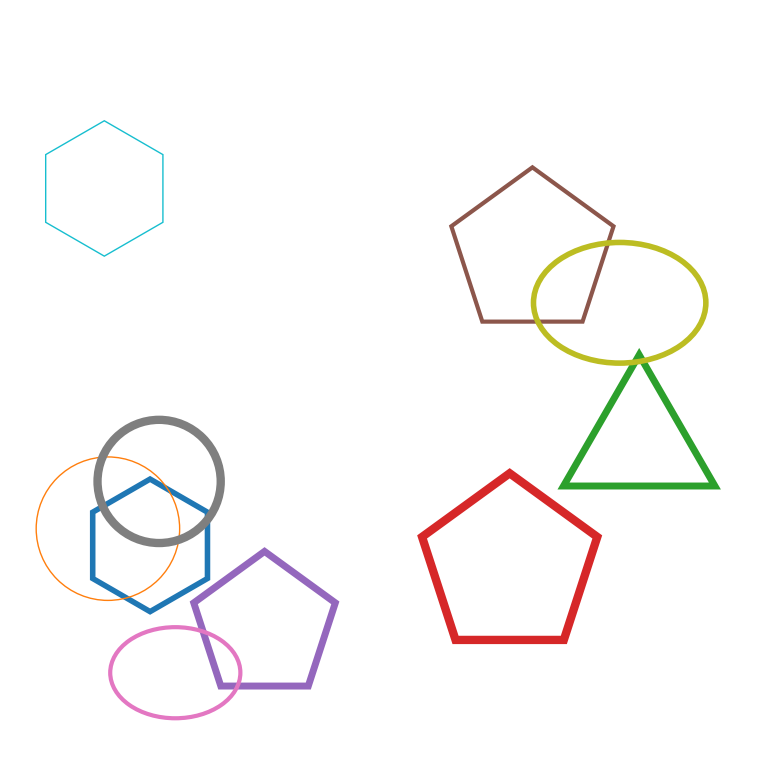[{"shape": "hexagon", "thickness": 2, "radius": 0.43, "center": [0.195, 0.292]}, {"shape": "circle", "thickness": 0.5, "radius": 0.47, "center": [0.14, 0.313]}, {"shape": "triangle", "thickness": 2.5, "radius": 0.57, "center": [0.83, 0.426]}, {"shape": "pentagon", "thickness": 3, "radius": 0.6, "center": [0.662, 0.266]}, {"shape": "pentagon", "thickness": 2.5, "radius": 0.48, "center": [0.344, 0.187]}, {"shape": "pentagon", "thickness": 1.5, "radius": 0.55, "center": [0.691, 0.672]}, {"shape": "oval", "thickness": 1.5, "radius": 0.42, "center": [0.228, 0.126]}, {"shape": "circle", "thickness": 3, "radius": 0.4, "center": [0.207, 0.375]}, {"shape": "oval", "thickness": 2, "radius": 0.56, "center": [0.805, 0.607]}, {"shape": "hexagon", "thickness": 0.5, "radius": 0.44, "center": [0.135, 0.755]}]